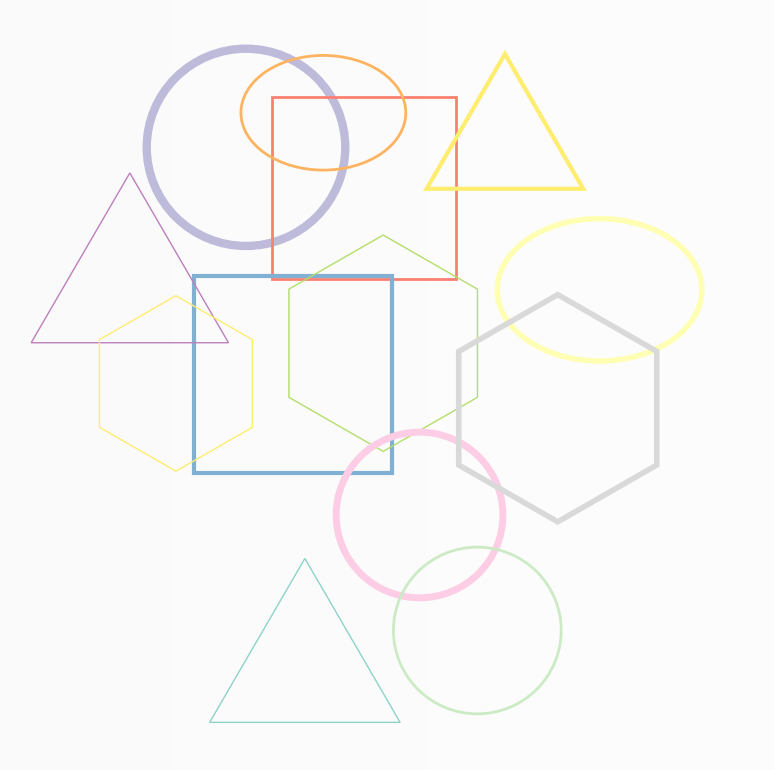[{"shape": "triangle", "thickness": 0.5, "radius": 0.71, "center": [0.393, 0.133]}, {"shape": "oval", "thickness": 2, "radius": 0.66, "center": [0.774, 0.624]}, {"shape": "circle", "thickness": 3, "radius": 0.64, "center": [0.317, 0.809]}, {"shape": "square", "thickness": 1, "radius": 0.59, "center": [0.47, 0.756]}, {"shape": "square", "thickness": 1.5, "radius": 0.64, "center": [0.378, 0.514]}, {"shape": "oval", "thickness": 1, "radius": 0.53, "center": [0.417, 0.854]}, {"shape": "hexagon", "thickness": 0.5, "radius": 0.7, "center": [0.494, 0.554]}, {"shape": "circle", "thickness": 2.5, "radius": 0.54, "center": [0.541, 0.331]}, {"shape": "hexagon", "thickness": 2, "radius": 0.74, "center": [0.72, 0.47]}, {"shape": "triangle", "thickness": 0.5, "radius": 0.74, "center": [0.168, 0.628]}, {"shape": "circle", "thickness": 1, "radius": 0.54, "center": [0.616, 0.181]}, {"shape": "triangle", "thickness": 1.5, "radius": 0.58, "center": [0.652, 0.813]}, {"shape": "hexagon", "thickness": 0.5, "radius": 0.57, "center": [0.227, 0.502]}]